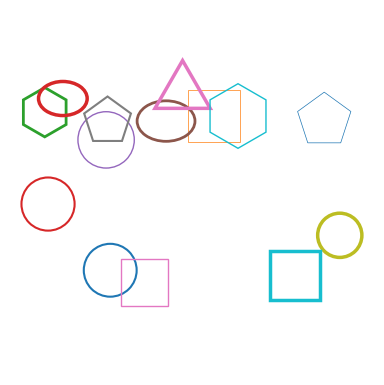[{"shape": "pentagon", "thickness": 0.5, "radius": 0.36, "center": [0.842, 0.688]}, {"shape": "circle", "thickness": 1.5, "radius": 0.34, "center": [0.286, 0.298]}, {"shape": "square", "thickness": 0.5, "radius": 0.34, "center": [0.555, 0.699]}, {"shape": "hexagon", "thickness": 2, "radius": 0.32, "center": [0.116, 0.709]}, {"shape": "oval", "thickness": 2.5, "radius": 0.32, "center": [0.163, 0.744]}, {"shape": "circle", "thickness": 1.5, "radius": 0.35, "center": [0.125, 0.47]}, {"shape": "circle", "thickness": 1, "radius": 0.37, "center": [0.276, 0.637]}, {"shape": "oval", "thickness": 2, "radius": 0.38, "center": [0.431, 0.686]}, {"shape": "square", "thickness": 1, "radius": 0.31, "center": [0.375, 0.266]}, {"shape": "triangle", "thickness": 2.5, "radius": 0.41, "center": [0.474, 0.76]}, {"shape": "pentagon", "thickness": 1.5, "radius": 0.32, "center": [0.279, 0.686]}, {"shape": "circle", "thickness": 2.5, "radius": 0.29, "center": [0.883, 0.389]}, {"shape": "square", "thickness": 2.5, "radius": 0.32, "center": [0.766, 0.284]}, {"shape": "hexagon", "thickness": 1, "radius": 0.42, "center": [0.618, 0.699]}]